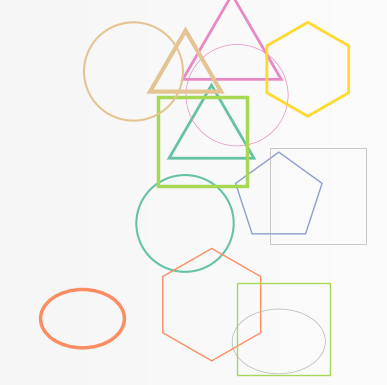[{"shape": "triangle", "thickness": 2, "radius": 0.63, "center": [0.546, 0.652]}, {"shape": "circle", "thickness": 1.5, "radius": 0.63, "center": [0.477, 0.42]}, {"shape": "oval", "thickness": 2.5, "radius": 0.54, "center": [0.213, 0.172]}, {"shape": "hexagon", "thickness": 1, "radius": 0.73, "center": [0.546, 0.209]}, {"shape": "pentagon", "thickness": 1, "radius": 0.59, "center": [0.72, 0.487]}, {"shape": "triangle", "thickness": 2, "radius": 0.73, "center": [0.599, 0.867]}, {"shape": "circle", "thickness": 0.5, "radius": 0.66, "center": [0.612, 0.753]}, {"shape": "square", "thickness": 1, "radius": 0.6, "center": [0.732, 0.146]}, {"shape": "square", "thickness": 2.5, "radius": 0.57, "center": [0.522, 0.632]}, {"shape": "hexagon", "thickness": 2, "radius": 0.61, "center": [0.794, 0.82]}, {"shape": "circle", "thickness": 1.5, "radius": 0.64, "center": [0.344, 0.814]}, {"shape": "triangle", "thickness": 3, "radius": 0.53, "center": [0.479, 0.815]}, {"shape": "square", "thickness": 0.5, "radius": 0.62, "center": [0.82, 0.492]}, {"shape": "oval", "thickness": 0.5, "radius": 0.6, "center": [0.719, 0.113]}]